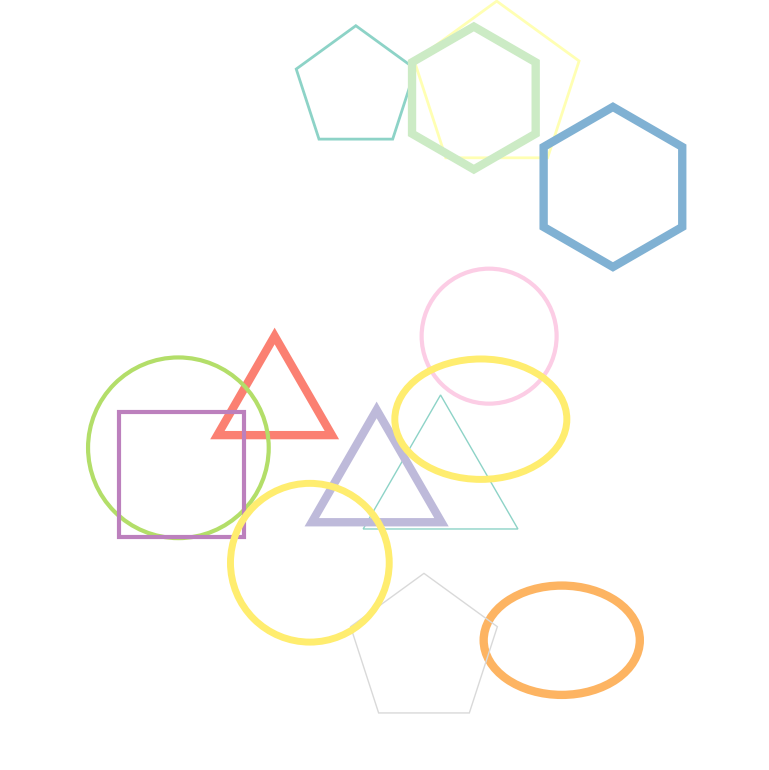[{"shape": "triangle", "thickness": 0.5, "radius": 0.58, "center": [0.572, 0.371]}, {"shape": "pentagon", "thickness": 1, "radius": 0.41, "center": [0.462, 0.885]}, {"shape": "pentagon", "thickness": 1, "radius": 0.56, "center": [0.645, 0.886]}, {"shape": "triangle", "thickness": 3, "radius": 0.49, "center": [0.489, 0.37]}, {"shape": "triangle", "thickness": 3, "radius": 0.43, "center": [0.357, 0.478]}, {"shape": "hexagon", "thickness": 3, "radius": 0.52, "center": [0.796, 0.757]}, {"shape": "oval", "thickness": 3, "radius": 0.51, "center": [0.73, 0.169]}, {"shape": "circle", "thickness": 1.5, "radius": 0.59, "center": [0.232, 0.418]}, {"shape": "circle", "thickness": 1.5, "radius": 0.44, "center": [0.635, 0.563]}, {"shape": "pentagon", "thickness": 0.5, "radius": 0.5, "center": [0.551, 0.155]}, {"shape": "square", "thickness": 1.5, "radius": 0.4, "center": [0.236, 0.384]}, {"shape": "hexagon", "thickness": 3, "radius": 0.46, "center": [0.615, 0.873]}, {"shape": "oval", "thickness": 2.5, "radius": 0.56, "center": [0.624, 0.456]}, {"shape": "circle", "thickness": 2.5, "radius": 0.52, "center": [0.402, 0.269]}]